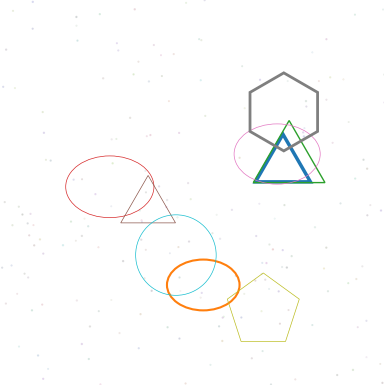[{"shape": "triangle", "thickness": 2.5, "radius": 0.41, "center": [0.735, 0.569]}, {"shape": "oval", "thickness": 1.5, "radius": 0.47, "center": [0.528, 0.26]}, {"shape": "triangle", "thickness": 1, "radius": 0.54, "center": [0.751, 0.579]}, {"shape": "oval", "thickness": 0.5, "radius": 0.57, "center": [0.285, 0.515]}, {"shape": "triangle", "thickness": 0.5, "radius": 0.41, "center": [0.385, 0.462]}, {"shape": "oval", "thickness": 0.5, "radius": 0.56, "center": [0.72, 0.6]}, {"shape": "hexagon", "thickness": 2, "radius": 0.51, "center": [0.737, 0.709]}, {"shape": "pentagon", "thickness": 0.5, "radius": 0.49, "center": [0.684, 0.193]}, {"shape": "circle", "thickness": 0.5, "radius": 0.52, "center": [0.457, 0.337]}]